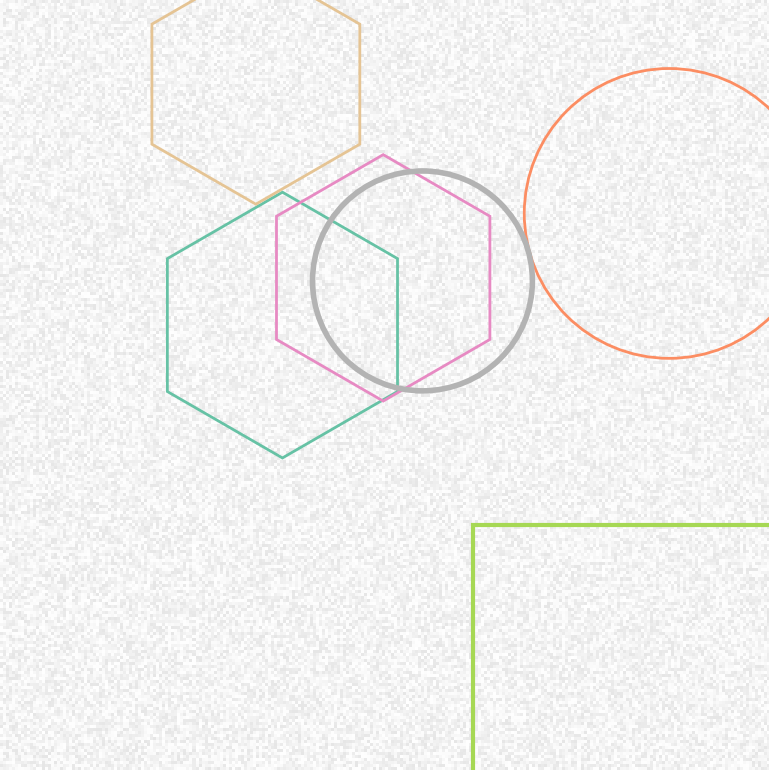[{"shape": "hexagon", "thickness": 1, "radius": 0.86, "center": [0.367, 0.578]}, {"shape": "circle", "thickness": 1, "radius": 0.94, "center": [0.869, 0.723]}, {"shape": "hexagon", "thickness": 1, "radius": 0.8, "center": [0.498, 0.639]}, {"shape": "square", "thickness": 1.5, "radius": 0.98, "center": [0.81, 0.123]}, {"shape": "hexagon", "thickness": 1, "radius": 0.78, "center": [0.332, 0.891]}, {"shape": "circle", "thickness": 2, "radius": 0.71, "center": [0.549, 0.635]}]